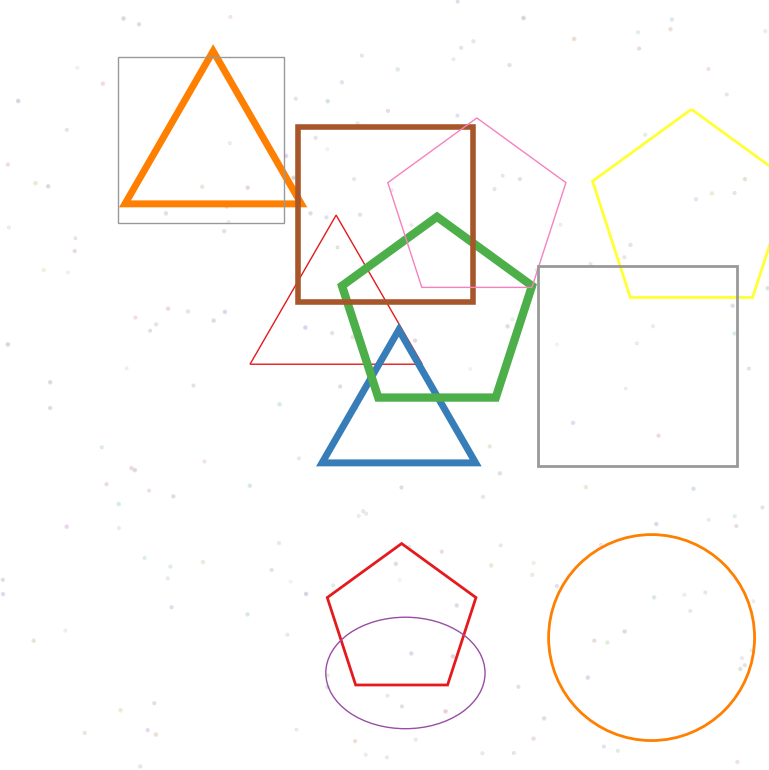[{"shape": "pentagon", "thickness": 1, "radius": 0.51, "center": [0.522, 0.193]}, {"shape": "triangle", "thickness": 0.5, "radius": 0.65, "center": [0.437, 0.592]}, {"shape": "triangle", "thickness": 2.5, "radius": 0.58, "center": [0.518, 0.456]}, {"shape": "pentagon", "thickness": 3, "radius": 0.65, "center": [0.568, 0.589]}, {"shape": "oval", "thickness": 0.5, "radius": 0.52, "center": [0.527, 0.126]}, {"shape": "circle", "thickness": 1, "radius": 0.67, "center": [0.846, 0.172]}, {"shape": "triangle", "thickness": 2.5, "radius": 0.66, "center": [0.277, 0.801]}, {"shape": "pentagon", "thickness": 1, "radius": 0.68, "center": [0.898, 0.723]}, {"shape": "square", "thickness": 2, "radius": 0.57, "center": [0.501, 0.721]}, {"shape": "pentagon", "thickness": 0.5, "radius": 0.61, "center": [0.619, 0.725]}, {"shape": "square", "thickness": 1, "radius": 0.65, "center": [0.828, 0.525]}, {"shape": "square", "thickness": 0.5, "radius": 0.54, "center": [0.26, 0.819]}]